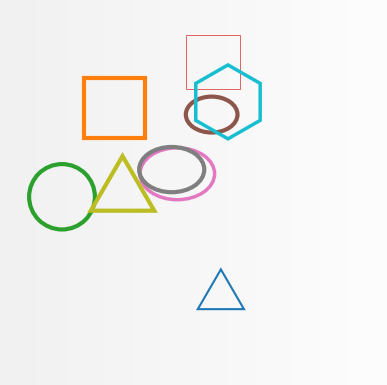[{"shape": "triangle", "thickness": 1.5, "radius": 0.34, "center": [0.57, 0.231]}, {"shape": "square", "thickness": 3, "radius": 0.39, "center": [0.296, 0.72]}, {"shape": "circle", "thickness": 3, "radius": 0.42, "center": [0.16, 0.489]}, {"shape": "square", "thickness": 0.5, "radius": 0.35, "center": [0.55, 0.84]}, {"shape": "oval", "thickness": 3, "radius": 0.33, "center": [0.546, 0.702]}, {"shape": "oval", "thickness": 2.5, "radius": 0.48, "center": [0.458, 0.549]}, {"shape": "oval", "thickness": 3, "radius": 0.42, "center": [0.443, 0.56]}, {"shape": "triangle", "thickness": 3, "radius": 0.47, "center": [0.316, 0.5]}, {"shape": "hexagon", "thickness": 2.5, "radius": 0.48, "center": [0.588, 0.735]}]